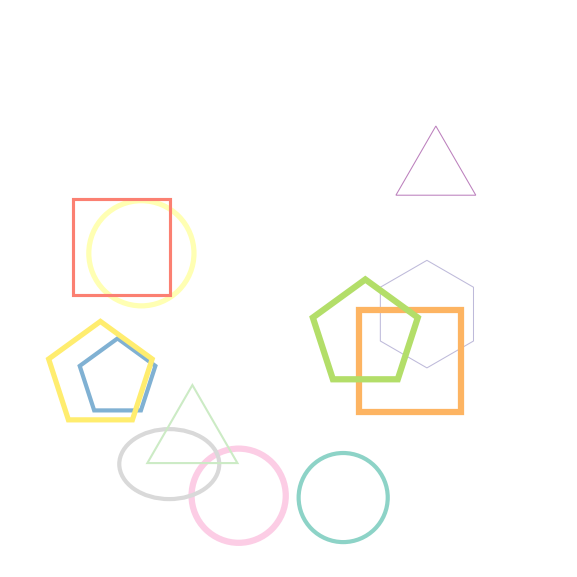[{"shape": "circle", "thickness": 2, "radius": 0.39, "center": [0.594, 0.138]}, {"shape": "circle", "thickness": 2.5, "radius": 0.46, "center": [0.245, 0.561]}, {"shape": "hexagon", "thickness": 0.5, "radius": 0.47, "center": [0.739, 0.455]}, {"shape": "square", "thickness": 1.5, "radius": 0.42, "center": [0.21, 0.571]}, {"shape": "pentagon", "thickness": 2, "radius": 0.34, "center": [0.204, 0.344]}, {"shape": "square", "thickness": 3, "radius": 0.44, "center": [0.71, 0.374]}, {"shape": "pentagon", "thickness": 3, "radius": 0.48, "center": [0.633, 0.42]}, {"shape": "circle", "thickness": 3, "radius": 0.41, "center": [0.413, 0.141]}, {"shape": "oval", "thickness": 2, "radius": 0.43, "center": [0.293, 0.195]}, {"shape": "triangle", "thickness": 0.5, "radius": 0.4, "center": [0.755, 0.701]}, {"shape": "triangle", "thickness": 1, "radius": 0.45, "center": [0.333, 0.242]}, {"shape": "pentagon", "thickness": 2.5, "radius": 0.47, "center": [0.174, 0.348]}]